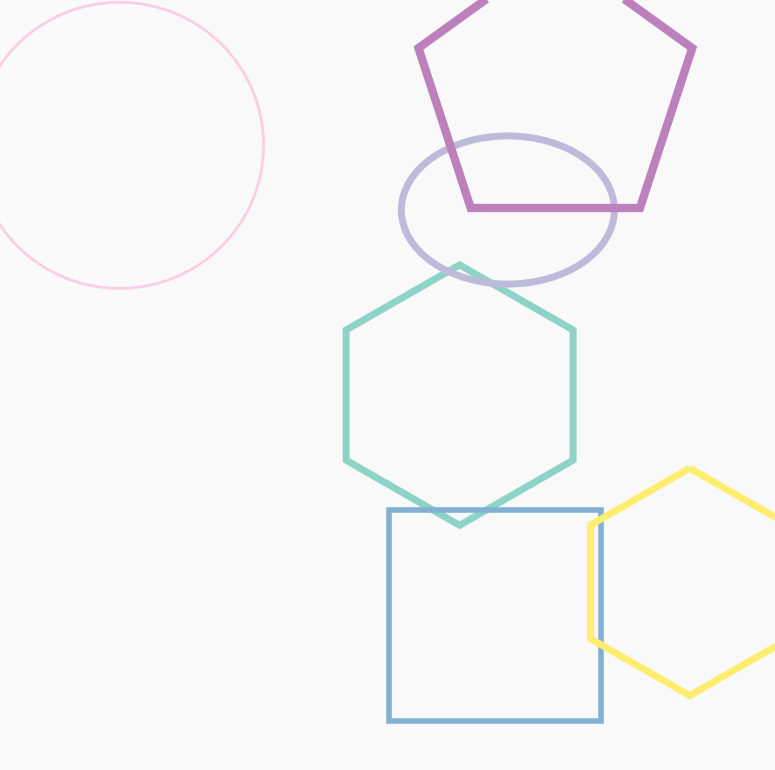[{"shape": "hexagon", "thickness": 2.5, "radius": 0.85, "center": [0.593, 0.487]}, {"shape": "oval", "thickness": 2.5, "radius": 0.69, "center": [0.655, 0.727]}, {"shape": "square", "thickness": 2, "radius": 0.69, "center": [0.639, 0.201]}, {"shape": "circle", "thickness": 1, "radius": 0.93, "center": [0.154, 0.811]}, {"shape": "pentagon", "thickness": 3, "radius": 0.93, "center": [0.717, 0.88]}, {"shape": "hexagon", "thickness": 2.5, "radius": 0.74, "center": [0.89, 0.244]}]